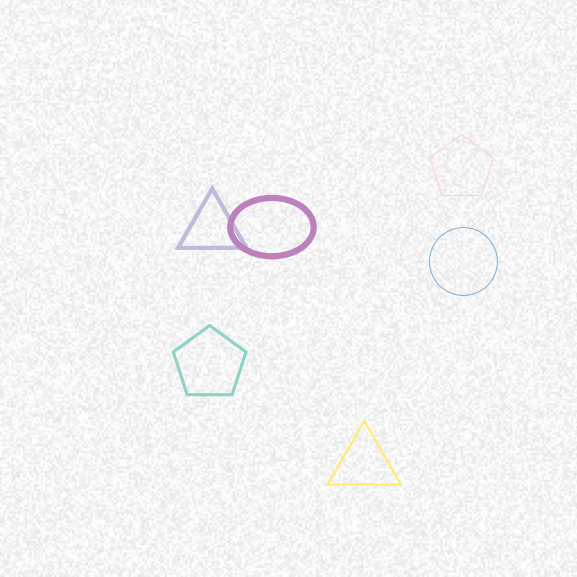[{"shape": "pentagon", "thickness": 1.5, "radius": 0.33, "center": [0.363, 0.369]}, {"shape": "triangle", "thickness": 2, "radius": 0.34, "center": [0.367, 0.604]}, {"shape": "circle", "thickness": 0.5, "radius": 0.29, "center": [0.803, 0.546]}, {"shape": "pentagon", "thickness": 0.5, "radius": 0.29, "center": [0.799, 0.708]}, {"shape": "oval", "thickness": 3, "radius": 0.36, "center": [0.471, 0.606]}, {"shape": "triangle", "thickness": 1, "radius": 0.37, "center": [0.631, 0.197]}]